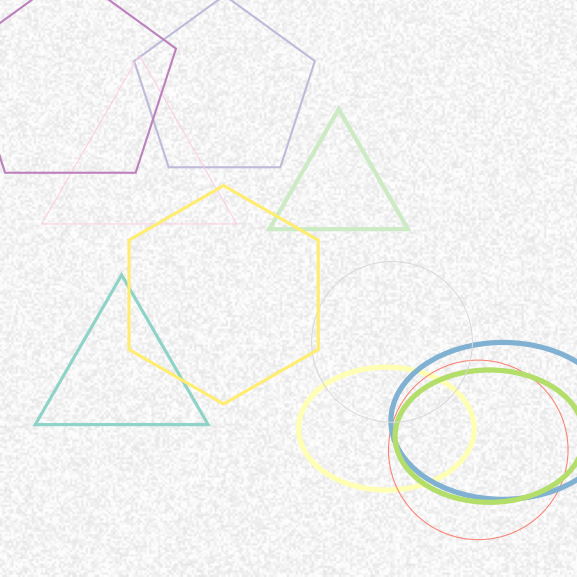[{"shape": "triangle", "thickness": 1.5, "radius": 0.86, "center": [0.211, 0.35]}, {"shape": "oval", "thickness": 2.5, "radius": 0.76, "center": [0.669, 0.257]}, {"shape": "pentagon", "thickness": 1, "radius": 0.82, "center": [0.389, 0.843]}, {"shape": "circle", "thickness": 0.5, "radius": 0.78, "center": [0.828, 0.22]}, {"shape": "oval", "thickness": 2.5, "radius": 0.97, "center": [0.871, 0.27]}, {"shape": "oval", "thickness": 2.5, "radius": 0.82, "center": [0.848, 0.244]}, {"shape": "triangle", "thickness": 0.5, "radius": 0.98, "center": [0.241, 0.709]}, {"shape": "circle", "thickness": 0.5, "radius": 0.7, "center": [0.679, 0.407]}, {"shape": "pentagon", "thickness": 1, "radius": 0.96, "center": [0.122, 0.856]}, {"shape": "triangle", "thickness": 2, "radius": 0.69, "center": [0.586, 0.672]}, {"shape": "hexagon", "thickness": 1.5, "radius": 0.95, "center": [0.387, 0.489]}]